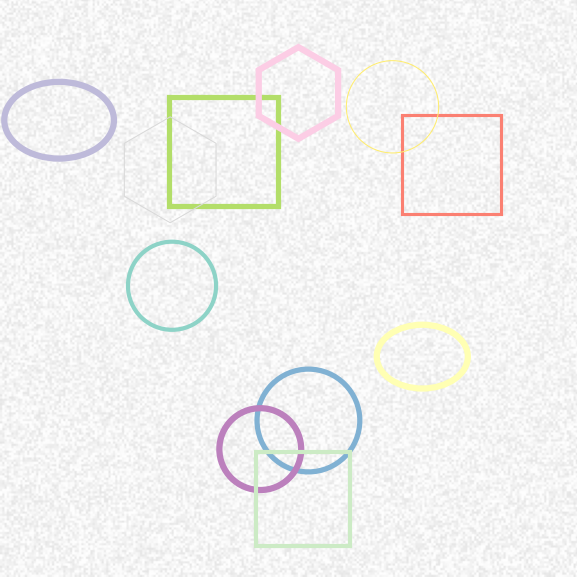[{"shape": "circle", "thickness": 2, "radius": 0.38, "center": [0.298, 0.504]}, {"shape": "oval", "thickness": 3, "radius": 0.39, "center": [0.731, 0.382]}, {"shape": "oval", "thickness": 3, "radius": 0.47, "center": [0.102, 0.791]}, {"shape": "square", "thickness": 1.5, "radius": 0.43, "center": [0.781, 0.714]}, {"shape": "circle", "thickness": 2.5, "radius": 0.44, "center": [0.534, 0.271]}, {"shape": "square", "thickness": 2.5, "radius": 0.47, "center": [0.387, 0.736]}, {"shape": "hexagon", "thickness": 3, "radius": 0.4, "center": [0.517, 0.838]}, {"shape": "hexagon", "thickness": 0.5, "radius": 0.46, "center": [0.295, 0.705]}, {"shape": "circle", "thickness": 3, "radius": 0.35, "center": [0.451, 0.221]}, {"shape": "square", "thickness": 2, "radius": 0.41, "center": [0.524, 0.135]}, {"shape": "circle", "thickness": 0.5, "radius": 0.4, "center": [0.68, 0.814]}]